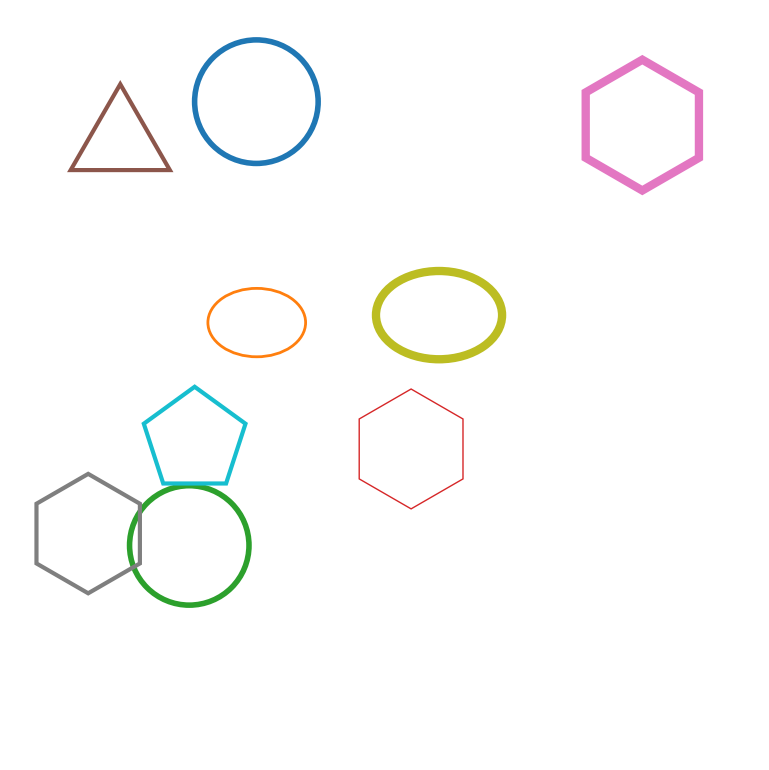[{"shape": "circle", "thickness": 2, "radius": 0.4, "center": [0.333, 0.868]}, {"shape": "oval", "thickness": 1, "radius": 0.32, "center": [0.333, 0.581]}, {"shape": "circle", "thickness": 2, "radius": 0.39, "center": [0.246, 0.292]}, {"shape": "hexagon", "thickness": 0.5, "radius": 0.39, "center": [0.534, 0.417]}, {"shape": "triangle", "thickness": 1.5, "radius": 0.37, "center": [0.156, 0.816]}, {"shape": "hexagon", "thickness": 3, "radius": 0.42, "center": [0.834, 0.838]}, {"shape": "hexagon", "thickness": 1.5, "radius": 0.39, "center": [0.115, 0.307]}, {"shape": "oval", "thickness": 3, "radius": 0.41, "center": [0.57, 0.591]}, {"shape": "pentagon", "thickness": 1.5, "radius": 0.35, "center": [0.253, 0.428]}]